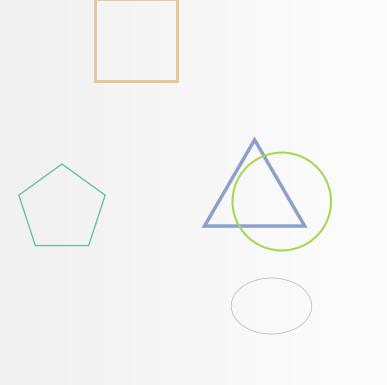[{"shape": "pentagon", "thickness": 1, "radius": 0.59, "center": [0.16, 0.457]}, {"shape": "triangle", "thickness": 2.5, "radius": 0.75, "center": [0.657, 0.488]}, {"shape": "circle", "thickness": 1.5, "radius": 0.64, "center": [0.727, 0.477]}, {"shape": "square", "thickness": 2, "radius": 0.53, "center": [0.351, 0.896]}, {"shape": "oval", "thickness": 0.5, "radius": 0.52, "center": [0.701, 0.205]}]